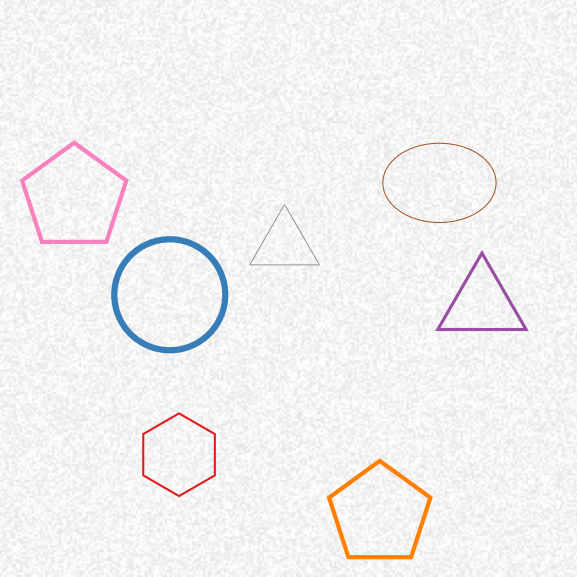[{"shape": "hexagon", "thickness": 1, "radius": 0.36, "center": [0.31, 0.212]}, {"shape": "circle", "thickness": 3, "radius": 0.48, "center": [0.294, 0.489]}, {"shape": "triangle", "thickness": 1.5, "radius": 0.44, "center": [0.835, 0.473]}, {"shape": "pentagon", "thickness": 2, "radius": 0.46, "center": [0.658, 0.109]}, {"shape": "oval", "thickness": 0.5, "radius": 0.49, "center": [0.761, 0.682]}, {"shape": "pentagon", "thickness": 2, "radius": 0.47, "center": [0.128, 0.657]}, {"shape": "triangle", "thickness": 0.5, "radius": 0.35, "center": [0.493, 0.575]}]